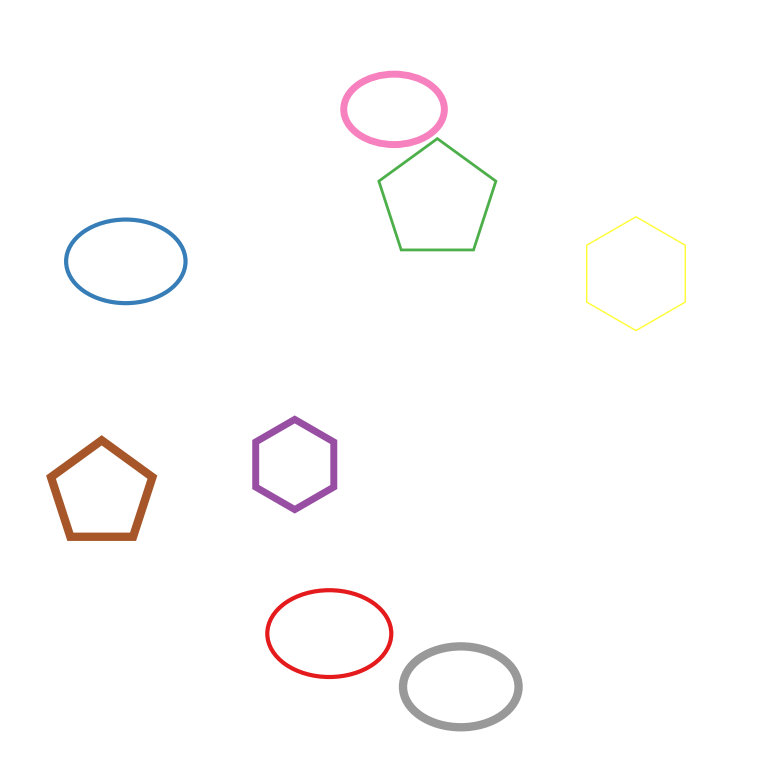[{"shape": "oval", "thickness": 1.5, "radius": 0.4, "center": [0.428, 0.177]}, {"shape": "oval", "thickness": 1.5, "radius": 0.39, "center": [0.163, 0.661]}, {"shape": "pentagon", "thickness": 1, "radius": 0.4, "center": [0.568, 0.74]}, {"shape": "hexagon", "thickness": 2.5, "radius": 0.29, "center": [0.383, 0.397]}, {"shape": "hexagon", "thickness": 0.5, "radius": 0.37, "center": [0.826, 0.645]}, {"shape": "pentagon", "thickness": 3, "radius": 0.35, "center": [0.132, 0.359]}, {"shape": "oval", "thickness": 2.5, "radius": 0.33, "center": [0.512, 0.858]}, {"shape": "oval", "thickness": 3, "radius": 0.38, "center": [0.598, 0.108]}]